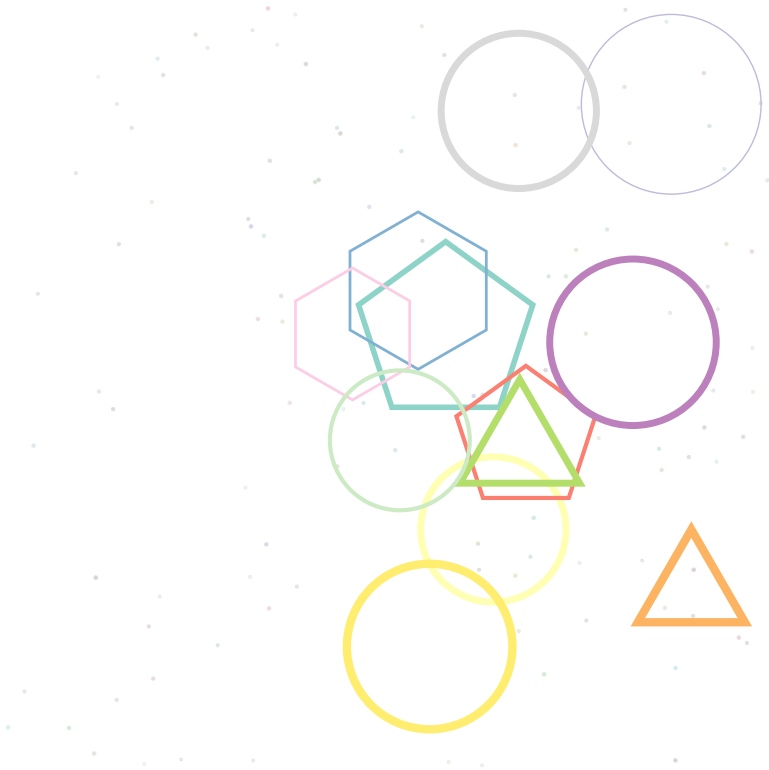[{"shape": "pentagon", "thickness": 2, "radius": 0.59, "center": [0.579, 0.567]}, {"shape": "circle", "thickness": 2.5, "radius": 0.47, "center": [0.641, 0.312]}, {"shape": "circle", "thickness": 0.5, "radius": 0.58, "center": [0.872, 0.865]}, {"shape": "pentagon", "thickness": 1.5, "radius": 0.47, "center": [0.683, 0.43]}, {"shape": "hexagon", "thickness": 1, "radius": 0.51, "center": [0.543, 0.623]}, {"shape": "triangle", "thickness": 3, "radius": 0.4, "center": [0.898, 0.232]}, {"shape": "triangle", "thickness": 2.5, "radius": 0.45, "center": [0.675, 0.417]}, {"shape": "hexagon", "thickness": 1, "radius": 0.43, "center": [0.458, 0.566]}, {"shape": "circle", "thickness": 2.5, "radius": 0.5, "center": [0.674, 0.856]}, {"shape": "circle", "thickness": 2.5, "radius": 0.54, "center": [0.822, 0.555]}, {"shape": "circle", "thickness": 1.5, "radius": 0.45, "center": [0.519, 0.428]}, {"shape": "circle", "thickness": 3, "radius": 0.54, "center": [0.558, 0.16]}]